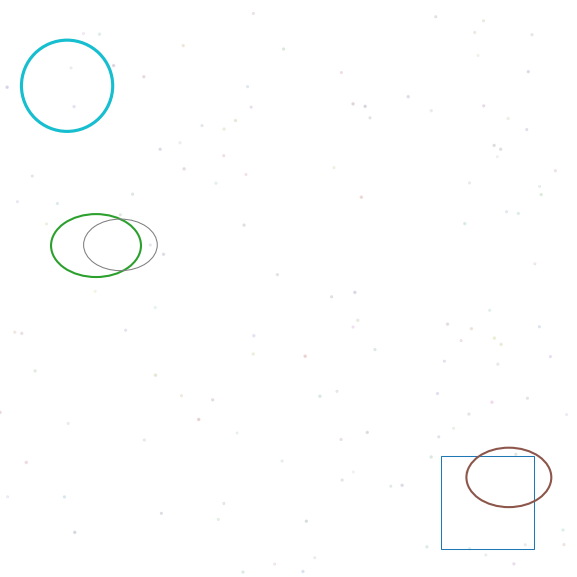[{"shape": "square", "thickness": 0.5, "radius": 0.4, "center": [0.844, 0.129]}, {"shape": "oval", "thickness": 1, "radius": 0.39, "center": [0.166, 0.574]}, {"shape": "oval", "thickness": 1, "radius": 0.37, "center": [0.881, 0.172]}, {"shape": "oval", "thickness": 0.5, "radius": 0.32, "center": [0.209, 0.575]}, {"shape": "circle", "thickness": 1.5, "radius": 0.4, "center": [0.116, 0.851]}]